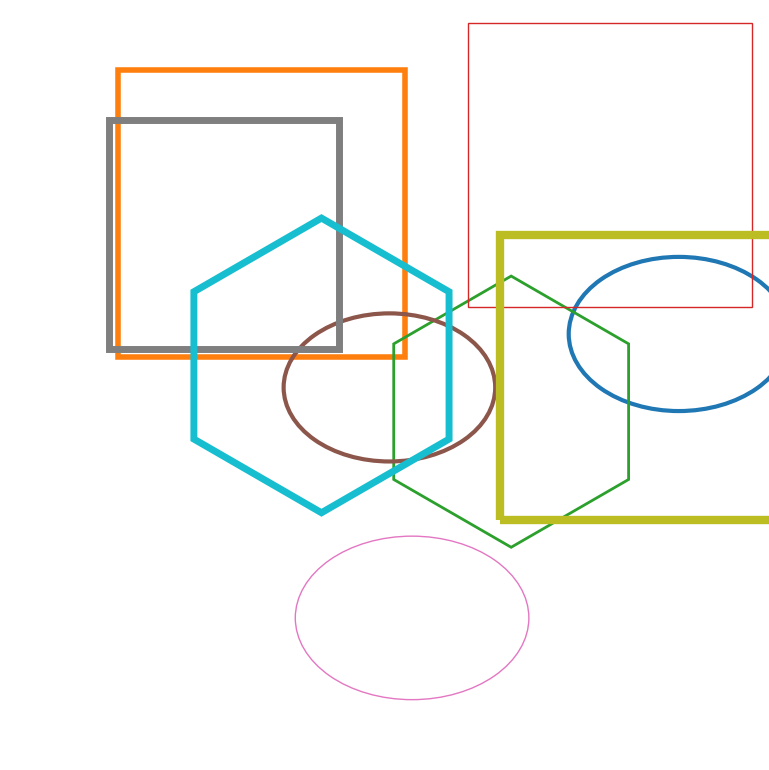[{"shape": "oval", "thickness": 1.5, "radius": 0.72, "center": [0.882, 0.566]}, {"shape": "square", "thickness": 2, "radius": 0.93, "center": [0.339, 0.723]}, {"shape": "hexagon", "thickness": 1, "radius": 0.88, "center": [0.664, 0.465]}, {"shape": "square", "thickness": 0.5, "radius": 0.92, "center": [0.792, 0.786]}, {"shape": "oval", "thickness": 1.5, "radius": 0.69, "center": [0.506, 0.497]}, {"shape": "oval", "thickness": 0.5, "radius": 0.76, "center": [0.535, 0.198]}, {"shape": "square", "thickness": 2.5, "radius": 0.74, "center": [0.291, 0.695]}, {"shape": "square", "thickness": 3, "radius": 0.93, "center": [0.834, 0.51]}, {"shape": "hexagon", "thickness": 2.5, "radius": 0.96, "center": [0.418, 0.525]}]